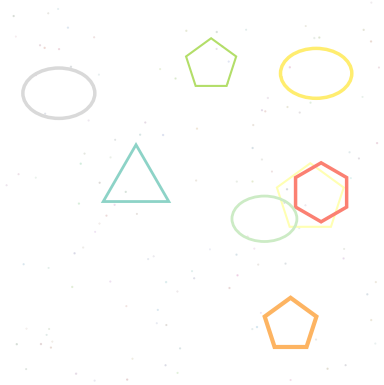[{"shape": "triangle", "thickness": 2, "radius": 0.49, "center": [0.353, 0.526]}, {"shape": "pentagon", "thickness": 1.5, "radius": 0.46, "center": [0.806, 0.485]}, {"shape": "hexagon", "thickness": 2.5, "radius": 0.38, "center": [0.834, 0.501]}, {"shape": "pentagon", "thickness": 3, "radius": 0.35, "center": [0.755, 0.156]}, {"shape": "pentagon", "thickness": 1.5, "radius": 0.34, "center": [0.548, 0.832]}, {"shape": "oval", "thickness": 2.5, "radius": 0.47, "center": [0.153, 0.758]}, {"shape": "oval", "thickness": 2, "radius": 0.42, "center": [0.687, 0.432]}, {"shape": "oval", "thickness": 2.5, "radius": 0.46, "center": [0.821, 0.809]}]